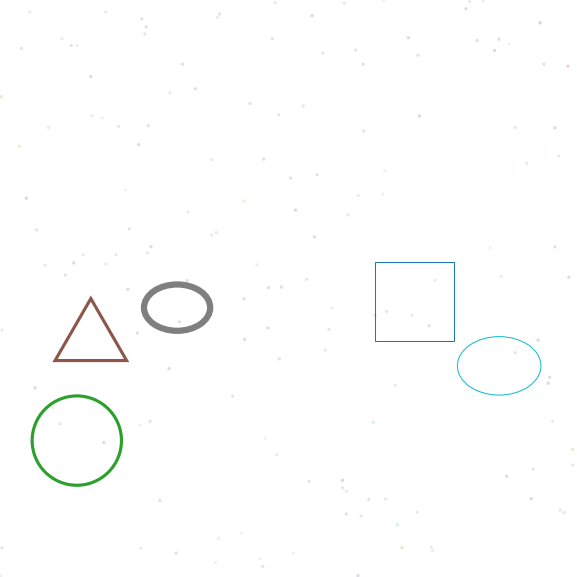[{"shape": "square", "thickness": 0.5, "radius": 0.34, "center": [0.717, 0.477]}, {"shape": "circle", "thickness": 1.5, "radius": 0.39, "center": [0.133, 0.236]}, {"shape": "triangle", "thickness": 1.5, "radius": 0.36, "center": [0.157, 0.411]}, {"shape": "oval", "thickness": 3, "radius": 0.29, "center": [0.307, 0.466]}, {"shape": "oval", "thickness": 0.5, "radius": 0.36, "center": [0.864, 0.366]}]